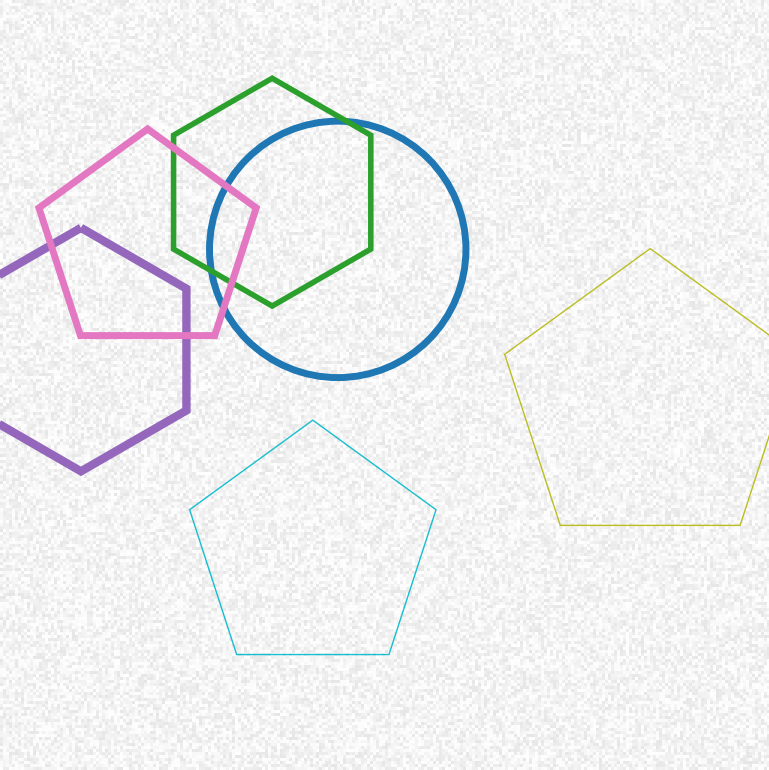[{"shape": "circle", "thickness": 2.5, "radius": 0.83, "center": [0.439, 0.676]}, {"shape": "hexagon", "thickness": 2, "radius": 0.74, "center": [0.353, 0.75]}, {"shape": "hexagon", "thickness": 3, "radius": 0.79, "center": [0.105, 0.546]}, {"shape": "pentagon", "thickness": 2.5, "radius": 0.74, "center": [0.192, 0.684]}, {"shape": "pentagon", "thickness": 0.5, "radius": 0.99, "center": [0.844, 0.478]}, {"shape": "pentagon", "thickness": 0.5, "radius": 0.84, "center": [0.406, 0.286]}]